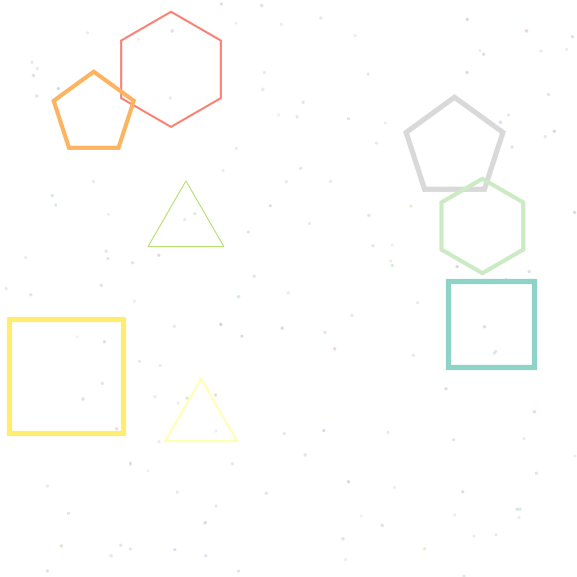[{"shape": "square", "thickness": 2.5, "radius": 0.37, "center": [0.851, 0.438]}, {"shape": "triangle", "thickness": 1, "radius": 0.36, "center": [0.348, 0.271]}, {"shape": "hexagon", "thickness": 1, "radius": 0.5, "center": [0.296, 0.879]}, {"shape": "pentagon", "thickness": 2, "radius": 0.36, "center": [0.162, 0.802]}, {"shape": "triangle", "thickness": 0.5, "radius": 0.38, "center": [0.322, 0.61]}, {"shape": "pentagon", "thickness": 2.5, "radius": 0.44, "center": [0.787, 0.743]}, {"shape": "hexagon", "thickness": 2, "radius": 0.41, "center": [0.835, 0.608]}, {"shape": "square", "thickness": 2.5, "radius": 0.49, "center": [0.114, 0.348]}]